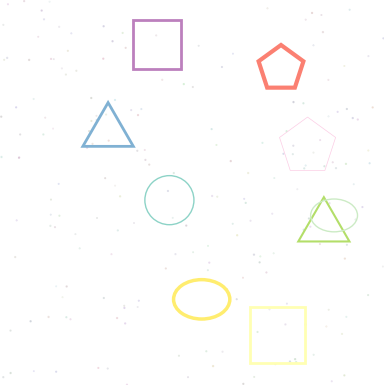[{"shape": "circle", "thickness": 1, "radius": 0.32, "center": [0.44, 0.48]}, {"shape": "square", "thickness": 2, "radius": 0.36, "center": [0.721, 0.13]}, {"shape": "pentagon", "thickness": 3, "radius": 0.31, "center": [0.73, 0.822]}, {"shape": "triangle", "thickness": 2, "radius": 0.38, "center": [0.281, 0.658]}, {"shape": "triangle", "thickness": 1.5, "radius": 0.38, "center": [0.841, 0.411]}, {"shape": "pentagon", "thickness": 0.5, "radius": 0.38, "center": [0.799, 0.619]}, {"shape": "square", "thickness": 2, "radius": 0.31, "center": [0.407, 0.884]}, {"shape": "oval", "thickness": 1, "radius": 0.3, "center": [0.868, 0.44]}, {"shape": "oval", "thickness": 2.5, "radius": 0.37, "center": [0.524, 0.222]}]